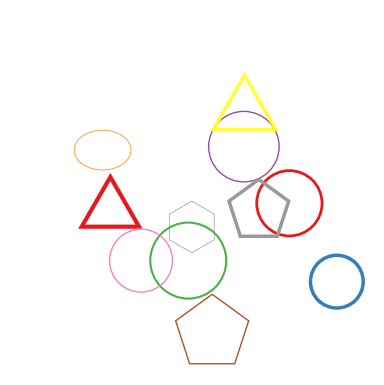[{"shape": "triangle", "thickness": 3, "radius": 0.43, "center": [0.287, 0.454]}, {"shape": "circle", "thickness": 2, "radius": 0.42, "center": [0.752, 0.472]}, {"shape": "circle", "thickness": 2.5, "radius": 0.34, "center": [0.875, 0.269]}, {"shape": "circle", "thickness": 1.5, "radius": 0.49, "center": [0.489, 0.323]}, {"shape": "circle", "thickness": 1, "radius": 0.46, "center": [0.633, 0.619]}, {"shape": "oval", "thickness": 0.5, "radius": 0.37, "center": [0.266, 0.61]}, {"shape": "triangle", "thickness": 2.5, "radius": 0.47, "center": [0.635, 0.71]}, {"shape": "pentagon", "thickness": 1, "radius": 0.5, "center": [0.551, 0.136]}, {"shape": "circle", "thickness": 1, "radius": 0.41, "center": [0.366, 0.323]}, {"shape": "hexagon", "thickness": 0.5, "radius": 0.34, "center": [0.498, 0.41]}, {"shape": "pentagon", "thickness": 2.5, "radius": 0.41, "center": [0.672, 0.452]}]